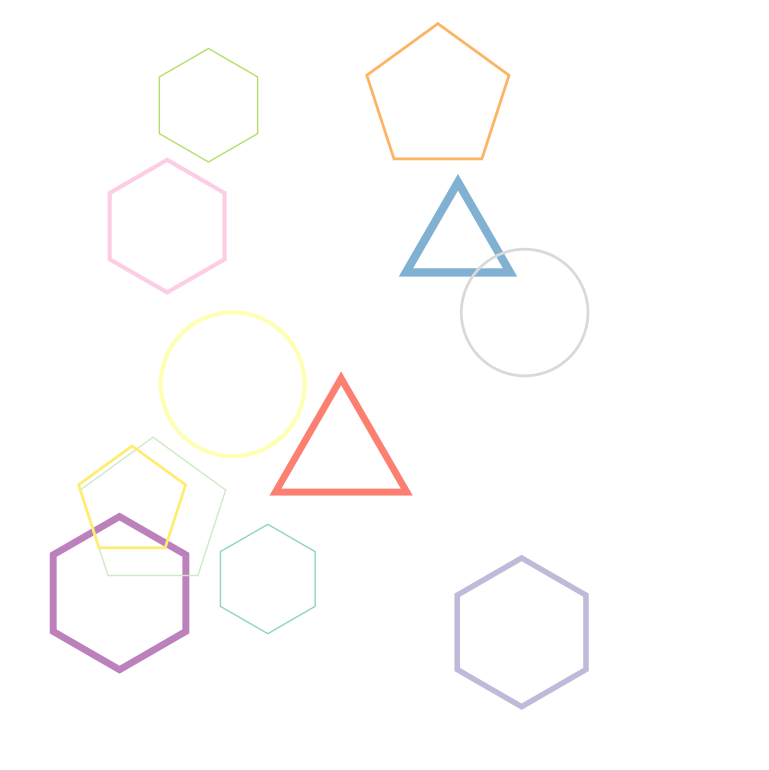[{"shape": "hexagon", "thickness": 0.5, "radius": 0.36, "center": [0.348, 0.248]}, {"shape": "circle", "thickness": 1.5, "radius": 0.47, "center": [0.302, 0.501]}, {"shape": "hexagon", "thickness": 2, "radius": 0.48, "center": [0.677, 0.179]}, {"shape": "triangle", "thickness": 2.5, "radius": 0.49, "center": [0.443, 0.41]}, {"shape": "triangle", "thickness": 3, "radius": 0.39, "center": [0.595, 0.685]}, {"shape": "pentagon", "thickness": 1, "radius": 0.49, "center": [0.569, 0.872]}, {"shape": "hexagon", "thickness": 0.5, "radius": 0.37, "center": [0.271, 0.863]}, {"shape": "hexagon", "thickness": 1.5, "radius": 0.43, "center": [0.217, 0.706]}, {"shape": "circle", "thickness": 1, "radius": 0.41, "center": [0.681, 0.594]}, {"shape": "hexagon", "thickness": 2.5, "radius": 0.5, "center": [0.155, 0.23]}, {"shape": "pentagon", "thickness": 0.5, "radius": 0.5, "center": [0.199, 0.333]}, {"shape": "pentagon", "thickness": 1, "radius": 0.37, "center": [0.172, 0.348]}]